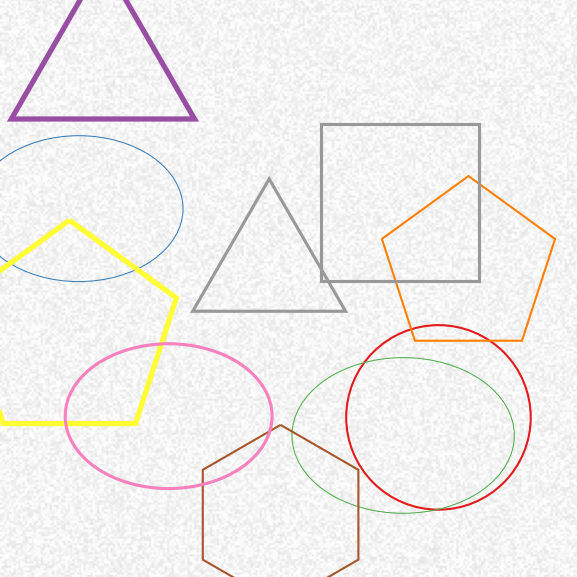[{"shape": "circle", "thickness": 1, "radius": 0.8, "center": [0.759, 0.276]}, {"shape": "oval", "thickness": 0.5, "radius": 0.9, "center": [0.136, 0.638]}, {"shape": "oval", "thickness": 0.5, "radius": 0.96, "center": [0.698, 0.245]}, {"shape": "triangle", "thickness": 2.5, "radius": 0.92, "center": [0.178, 0.885]}, {"shape": "pentagon", "thickness": 1, "radius": 0.79, "center": [0.811, 0.537]}, {"shape": "pentagon", "thickness": 2.5, "radius": 0.97, "center": [0.12, 0.423]}, {"shape": "hexagon", "thickness": 1, "radius": 0.78, "center": [0.486, 0.108]}, {"shape": "oval", "thickness": 1.5, "radius": 0.9, "center": [0.292, 0.279]}, {"shape": "triangle", "thickness": 1.5, "radius": 0.76, "center": [0.466, 0.537]}, {"shape": "square", "thickness": 1.5, "radius": 0.68, "center": [0.693, 0.648]}]